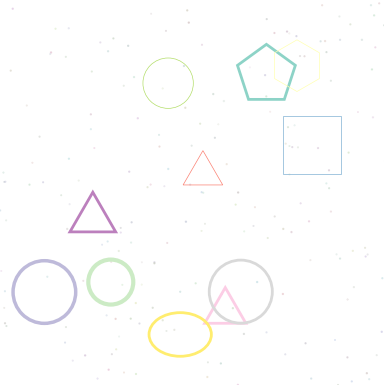[{"shape": "pentagon", "thickness": 2, "radius": 0.4, "center": [0.692, 0.806]}, {"shape": "hexagon", "thickness": 0.5, "radius": 0.34, "center": [0.771, 0.829]}, {"shape": "circle", "thickness": 2.5, "radius": 0.41, "center": [0.115, 0.241]}, {"shape": "triangle", "thickness": 0.5, "radius": 0.3, "center": [0.527, 0.549]}, {"shape": "square", "thickness": 0.5, "radius": 0.37, "center": [0.81, 0.624]}, {"shape": "circle", "thickness": 0.5, "radius": 0.33, "center": [0.437, 0.784]}, {"shape": "triangle", "thickness": 2, "radius": 0.31, "center": [0.585, 0.191]}, {"shape": "circle", "thickness": 2, "radius": 0.41, "center": [0.625, 0.242]}, {"shape": "triangle", "thickness": 2, "radius": 0.34, "center": [0.241, 0.432]}, {"shape": "circle", "thickness": 3, "radius": 0.29, "center": [0.288, 0.267]}, {"shape": "oval", "thickness": 2, "radius": 0.4, "center": [0.468, 0.131]}]